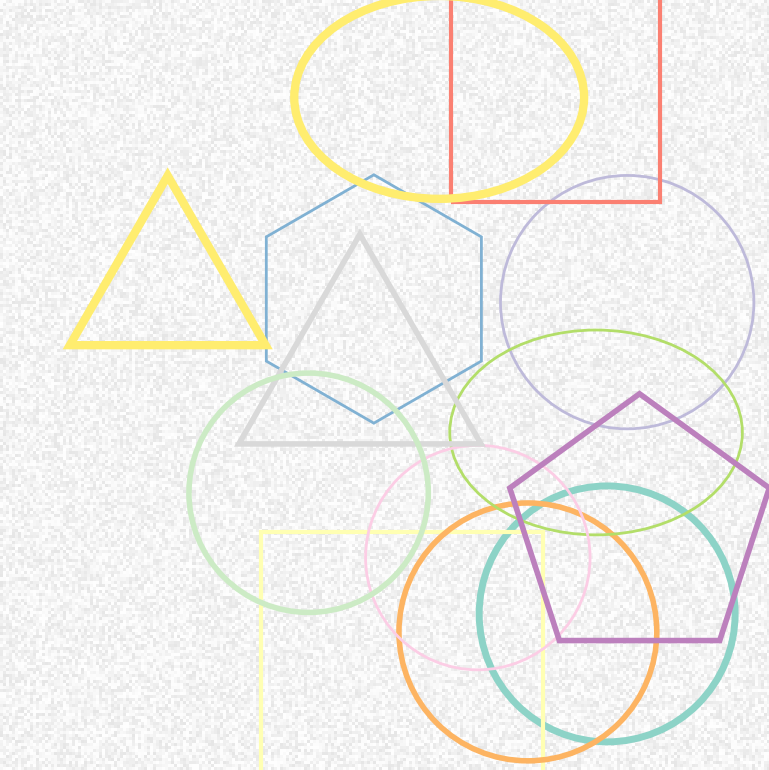[{"shape": "circle", "thickness": 2.5, "radius": 0.83, "center": [0.789, 0.203]}, {"shape": "square", "thickness": 1.5, "radius": 0.92, "center": [0.521, 0.127]}, {"shape": "circle", "thickness": 1, "radius": 0.82, "center": [0.815, 0.608]}, {"shape": "square", "thickness": 1.5, "radius": 0.68, "center": [0.722, 0.874]}, {"shape": "hexagon", "thickness": 1, "radius": 0.81, "center": [0.486, 0.612]}, {"shape": "circle", "thickness": 2, "radius": 0.84, "center": [0.686, 0.179]}, {"shape": "oval", "thickness": 1, "radius": 0.95, "center": [0.774, 0.438]}, {"shape": "circle", "thickness": 1, "radius": 0.73, "center": [0.621, 0.276]}, {"shape": "triangle", "thickness": 2, "radius": 0.91, "center": [0.467, 0.514]}, {"shape": "pentagon", "thickness": 2, "radius": 0.89, "center": [0.831, 0.311]}, {"shape": "circle", "thickness": 2, "radius": 0.78, "center": [0.401, 0.36]}, {"shape": "triangle", "thickness": 3, "radius": 0.73, "center": [0.218, 0.625]}, {"shape": "oval", "thickness": 3, "radius": 0.94, "center": [0.57, 0.874]}]